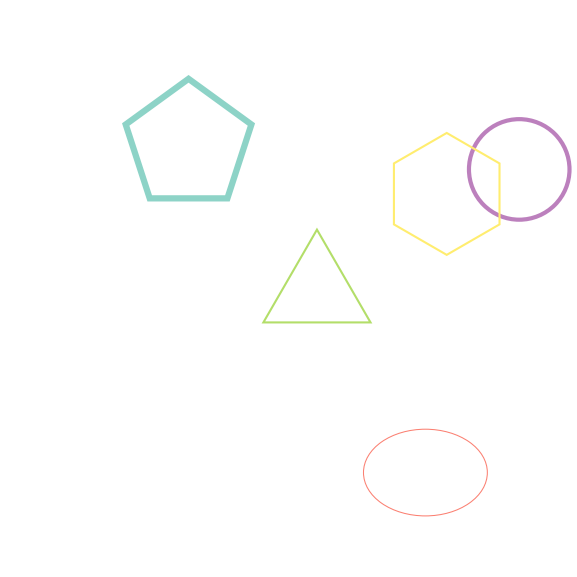[{"shape": "pentagon", "thickness": 3, "radius": 0.57, "center": [0.327, 0.748]}, {"shape": "oval", "thickness": 0.5, "radius": 0.54, "center": [0.737, 0.181]}, {"shape": "triangle", "thickness": 1, "radius": 0.54, "center": [0.549, 0.494]}, {"shape": "circle", "thickness": 2, "radius": 0.44, "center": [0.899, 0.706]}, {"shape": "hexagon", "thickness": 1, "radius": 0.53, "center": [0.774, 0.663]}]